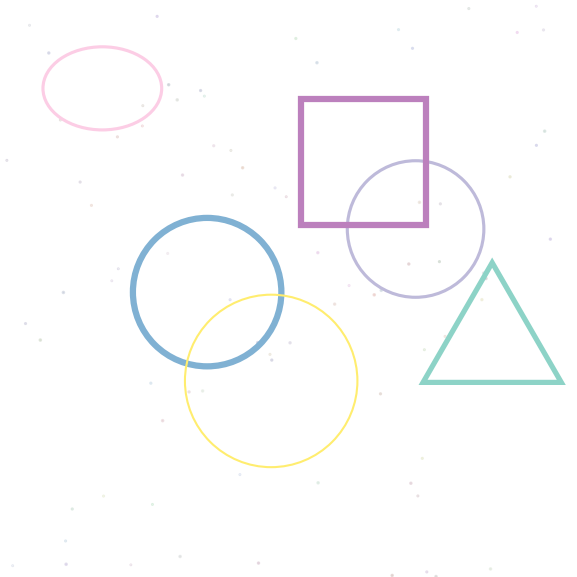[{"shape": "triangle", "thickness": 2.5, "radius": 0.69, "center": [0.852, 0.406]}, {"shape": "circle", "thickness": 1.5, "radius": 0.59, "center": [0.72, 0.603]}, {"shape": "circle", "thickness": 3, "radius": 0.64, "center": [0.359, 0.493]}, {"shape": "oval", "thickness": 1.5, "radius": 0.51, "center": [0.177, 0.846]}, {"shape": "square", "thickness": 3, "radius": 0.54, "center": [0.63, 0.719]}, {"shape": "circle", "thickness": 1, "radius": 0.75, "center": [0.47, 0.34]}]